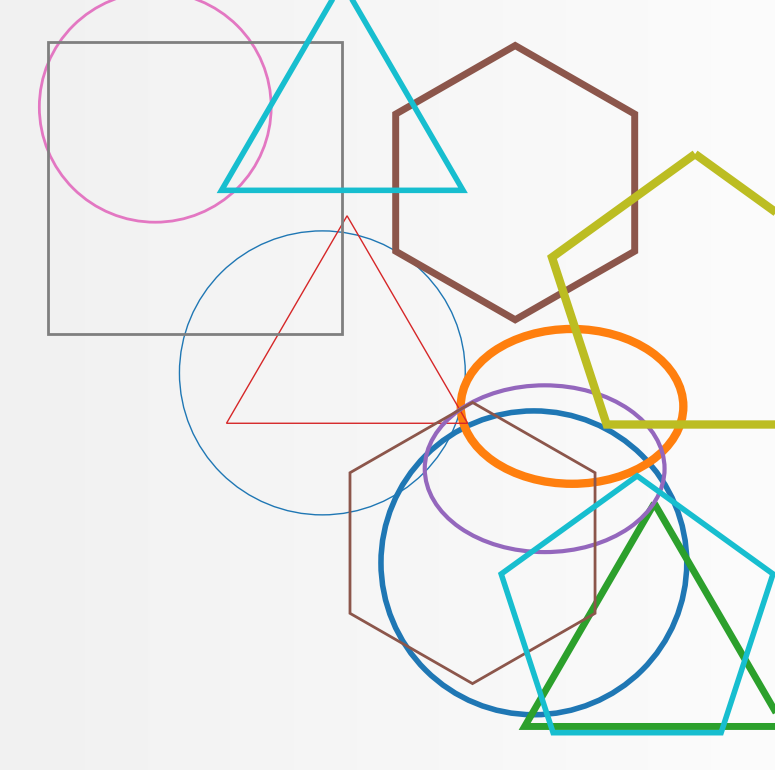[{"shape": "circle", "thickness": 2, "radius": 0.99, "center": [0.689, 0.269]}, {"shape": "circle", "thickness": 0.5, "radius": 0.92, "center": [0.416, 0.516]}, {"shape": "oval", "thickness": 3, "radius": 0.72, "center": [0.738, 0.472]}, {"shape": "triangle", "thickness": 2.5, "radius": 0.97, "center": [0.844, 0.153]}, {"shape": "triangle", "thickness": 0.5, "radius": 0.9, "center": [0.448, 0.54]}, {"shape": "oval", "thickness": 1.5, "radius": 0.77, "center": [0.703, 0.391]}, {"shape": "hexagon", "thickness": 2.5, "radius": 0.89, "center": [0.665, 0.763]}, {"shape": "hexagon", "thickness": 1, "radius": 0.91, "center": [0.61, 0.295]}, {"shape": "circle", "thickness": 1, "radius": 0.75, "center": [0.2, 0.861]}, {"shape": "square", "thickness": 1, "radius": 0.95, "center": [0.252, 0.756]}, {"shape": "pentagon", "thickness": 3, "radius": 0.97, "center": [0.897, 0.606]}, {"shape": "triangle", "thickness": 2, "radius": 0.9, "center": [0.442, 0.843]}, {"shape": "pentagon", "thickness": 2, "radius": 0.92, "center": [0.822, 0.198]}]